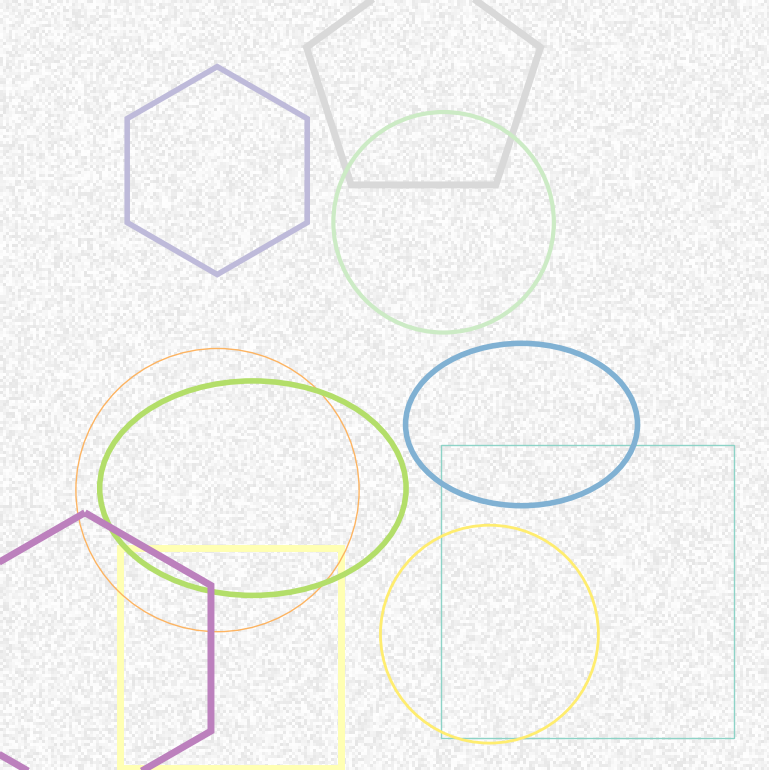[{"shape": "square", "thickness": 0.5, "radius": 0.95, "center": [0.763, 0.232]}, {"shape": "square", "thickness": 2.5, "radius": 0.72, "center": [0.299, 0.145]}, {"shape": "hexagon", "thickness": 2, "radius": 0.67, "center": [0.282, 0.778]}, {"shape": "oval", "thickness": 2, "radius": 0.75, "center": [0.677, 0.449]}, {"shape": "circle", "thickness": 0.5, "radius": 0.92, "center": [0.282, 0.364]}, {"shape": "oval", "thickness": 2, "radius": 0.99, "center": [0.328, 0.366]}, {"shape": "pentagon", "thickness": 2.5, "radius": 0.8, "center": [0.55, 0.889]}, {"shape": "hexagon", "thickness": 2.5, "radius": 0.95, "center": [0.11, 0.145]}, {"shape": "circle", "thickness": 1.5, "radius": 0.72, "center": [0.576, 0.711]}, {"shape": "circle", "thickness": 1, "radius": 0.71, "center": [0.636, 0.176]}]